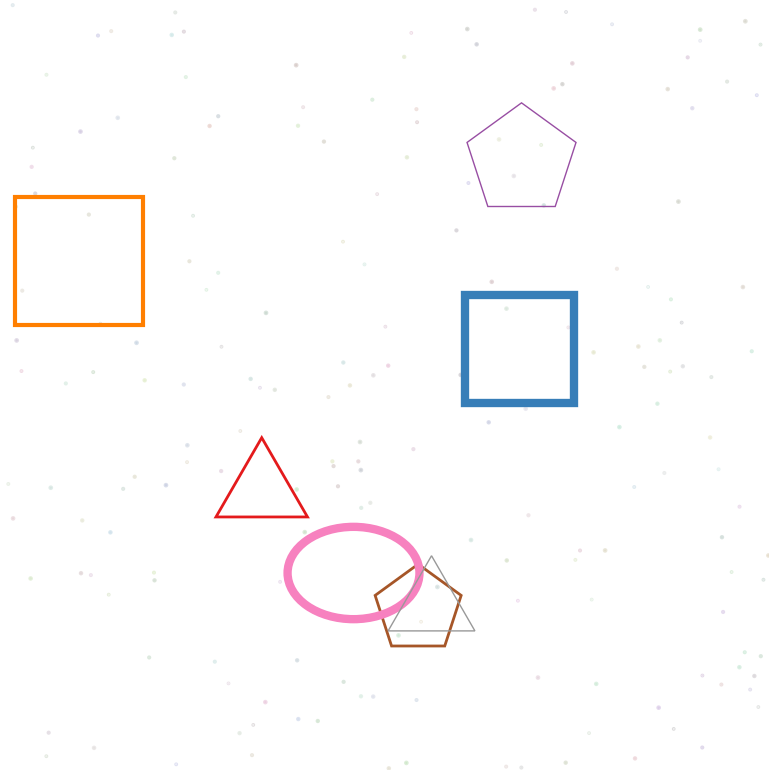[{"shape": "triangle", "thickness": 1, "radius": 0.34, "center": [0.34, 0.363]}, {"shape": "square", "thickness": 3, "radius": 0.35, "center": [0.675, 0.547]}, {"shape": "pentagon", "thickness": 0.5, "radius": 0.37, "center": [0.677, 0.792]}, {"shape": "square", "thickness": 1.5, "radius": 0.41, "center": [0.103, 0.661]}, {"shape": "pentagon", "thickness": 1, "radius": 0.29, "center": [0.543, 0.209]}, {"shape": "oval", "thickness": 3, "radius": 0.43, "center": [0.459, 0.256]}, {"shape": "triangle", "thickness": 0.5, "radius": 0.33, "center": [0.56, 0.213]}]